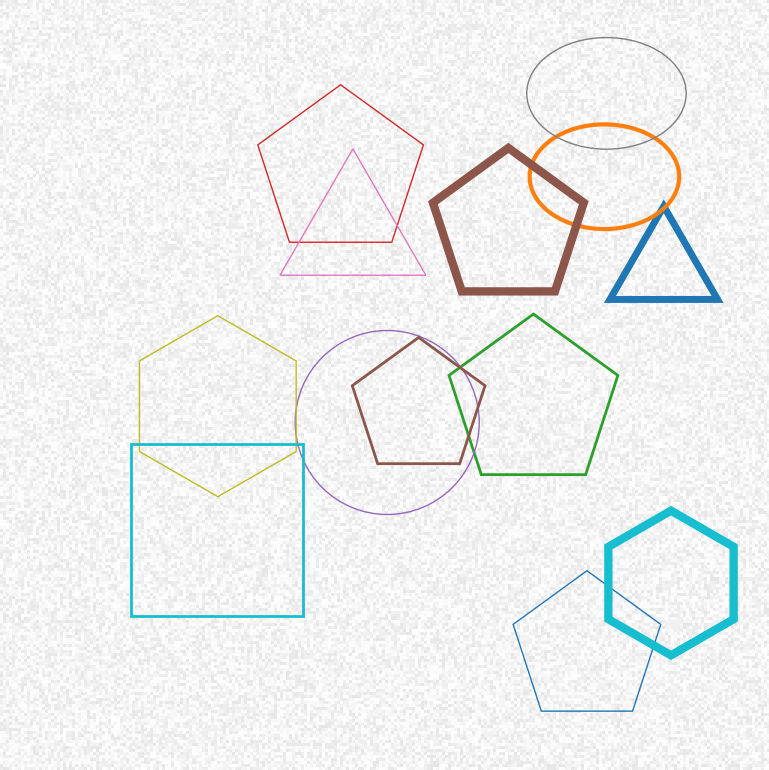[{"shape": "triangle", "thickness": 2.5, "radius": 0.4, "center": [0.862, 0.651]}, {"shape": "pentagon", "thickness": 0.5, "radius": 0.5, "center": [0.762, 0.158]}, {"shape": "oval", "thickness": 1.5, "radius": 0.49, "center": [0.785, 0.771]}, {"shape": "pentagon", "thickness": 1, "radius": 0.58, "center": [0.693, 0.477]}, {"shape": "pentagon", "thickness": 0.5, "radius": 0.57, "center": [0.442, 0.777]}, {"shape": "circle", "thickness": 0.5, "radius": 0.6, "center": [0.503, 0.451]}, {"shape": "pentagon", "thickness": 3, "radius": 0.51, "center": [0.66, 0.705]}, {"shape": "pentagon", "thickness": 1, "radius": 0.45, "center": [0.544, 0.471]}, {"shape": "triangle", "thickness": 0.5, "radius": 0.55, "center": [0.458, 0.697]}, {"shape": "oval", "thickness": 0.5, "radius": 0.52, "center": [0.788, 0.879]}, {"shape": "hexagon", "thickness": 0.5, "radius": 0.59, "center": [0.283, 0.472]}, {"shape": "square", "thickness": 1, "radius": 0.56, "center": [0.281, 0.312]}, {"shape": "hexagon", "thickness": 3, "radius": 0.47, "center": [0.871, 0.243]}]